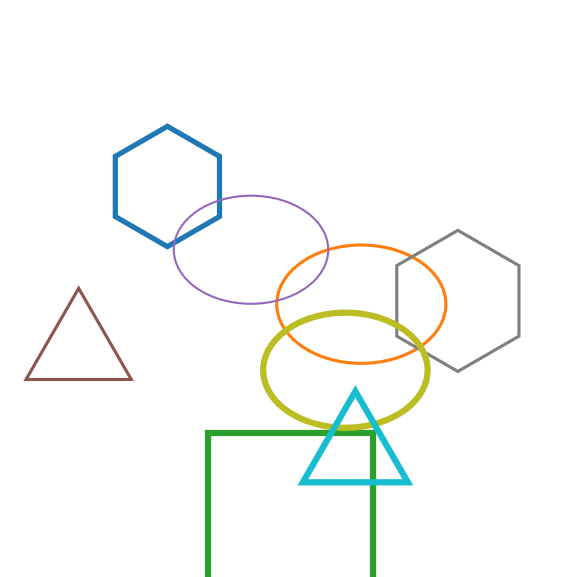[{"shape": "hexagon", "thickness": 2.5, "radius": 0.52, "center": [0.29, 0.676]}, {"shape": "oval", "thickness": 1.5, "radius": 0.73, "center": [0.626, 0.472]}, {"shape": "square", "thickness": 3, "radius": 0.71, "center": [0.503, 0.106]}, {"shape": "oval", "thickness": 1, "radius": 0.67, "center": [0.435, 0.567]}, {"shape": "triangle", "thickness": 1.5, "radius": 0.53, "center": [0.136, 0.395]}, {"shape": "hexagon", "thickness": 1.5, "radius": 0.61, "center": [0.793, 0.478]}, {"shape": "oval", "thickness": 3, "radius": 0.71, "center": [0.598, 0.358]}, {"shape": "triangle", "thickness": 3, "radius": 0.53, "center": [0.615, 0.217]}]